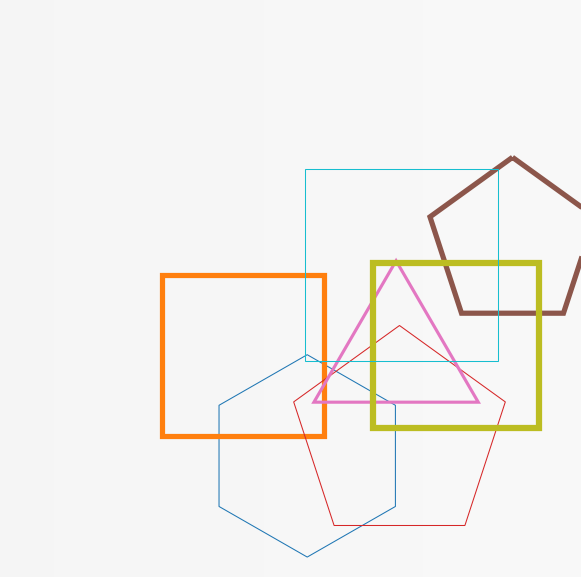[{"shape": "hexagon", "thickness": 0.5, "radius": 0.88, "center": [0.529, 0.21]}, {"shape": "square", "thickness": 2.5, "radius": 0.7, "center": [0.418, 0.383]}, {"shape": "pentagon", "thickness": 0.5, "radius": 0.96, "center": [0.687, 0.244]}, {"shape": "pentagon", "thickness": 2.5, "radius": 0.75, "center": [0.882, 0.578]}, {"shape": "triangle", "thickness": 1.5, "radius": 0.82, "center": [0.681, 0.384]}, {"shape": "square", "thickness": 3, "radius": 0.71, "center": [0.785, 0.401]}, {"shape": "square", "thickness": 0.5, "radius": 0.83, "center": [0.691, 0.54]}]